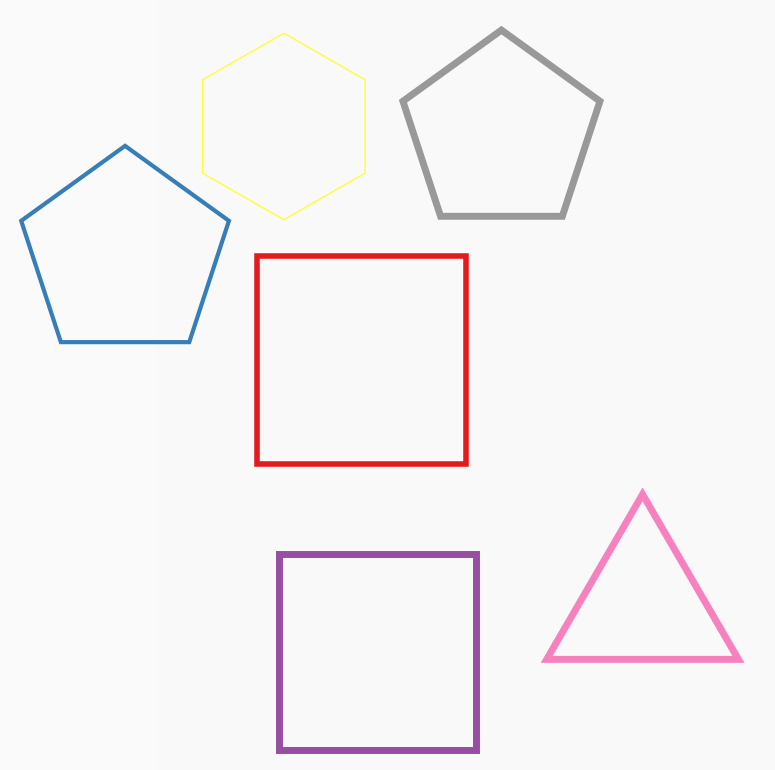[{"shape": "square", "thickness": 2, "radius": 0.67, "center": [0.466, 0.532]}, {"shape": "pentagon", "thickness": 1.5, "radius": 0.7, "center": [0.161, 0.67]}, {"shape": "square", "thickness": 2.5, "radius": 0.64, "center": [0.487, 0.154]}, {"shape": "hexagon", "thickness": 0.5, "radius": 0.61, "center": [0.366, 0.836]}, {"shape": "triangle", "thickness": 2.5, "radius": 0.71, "center": [0.829, 0.215]}, {"shape": "pentagon", "thickness": 2.5, "radius": 0.67, "center": [0.647, 0.827]}]